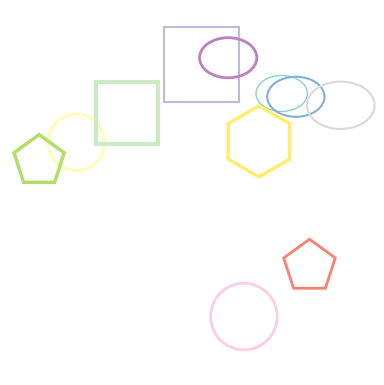[{"shape": "oval", "thickness": 1, "radius": 0.33, "center": [0.732, 0.757]}, {"shape": "circle", "thickness": 2, "radius": 0.37, "center": [0.198, 0.63]}, {"shape": "square", "thickness": 1.5, "radius": 0.49, "center": [0.523, 0.833]}, {"shape": "pentagon", "thickness": 2, "radius": 0.35, "center": [0.804, 0.308]}, {"shape": "oval", "thickness": 1.5, "radius": 0.37, "center": [0.768, 0.749]}, {"shape": "pentagon", "thickness": 2.5, "radius": 0.34, "center": [0.102, 0.582]}, {"shape": "circle", "thickness": 2, "radius": 0.43, "center": [0.634, 0.178]}, {"shape": "oval", "thickness": 1.5, "radius": 0.44, "center": [0.885, 0.726]}, {"shape": "oval", "thickness": 2, "radius": 0.37, "center": [0.593, 0.85]}, {"shape": "square", "thickness": 3, "radius": 0.4, "center": [0.329, 0.707]}, {"shape": "hexagon", "thickness": 2.5, "radius": 0.46, "center": [0.673, 0.633]}]